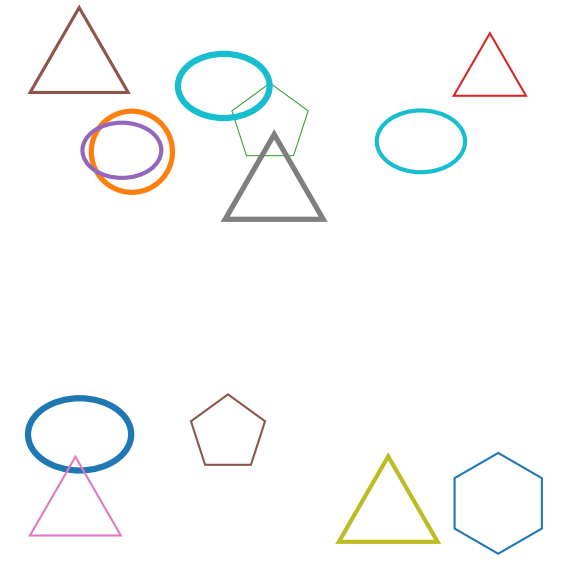[{"shape": "hexagon", "thickness": 1, "radius": 0.44, "center": [0.863, 0.128]}, {"shape": "oval", "thickness": 3, "radius": 0.45, "center": [0.138, 0.247]}, {"shape": "circle", "thickness": 2.5, "radius": 0.35, "center": [0.228, 0.736]}, {"shape": "pentagon", "thickness": 0.5, "radius": 0.35, "center": [0.468, 0.786]}, {"shape": "triangle", "thickness": 1, "radius": 0.36, "center": [0.848, 0.869]}, {"shape": "oval", "thickness": 2, "radius": 0.34, "center": [0.211, 0.739]}, {"shape": "pentagon", "thickness": 1, "radius": 0.34, "center": [0.395, 0.249]}, {"shape": "triangle", "thickness": 1.5, "radius": 0.49, "center": [0.137, 0.888]}, {"shape": "triangle", "thickness": 1, "radius": 0.45, "center": [0.131, 0.117]}, {"shape": "triangle", "thickness": 2.5, "radius": 0.49, "center": [0.475, 0.668]}, {"shape": "triangle", "thickness": 2, "radius": 0.49, "center": [0.672, 0.11]}, {"shape": "oval", "thickness": 2, "radius": 0.38, "center": [0.729, 0.754]}, {"shape": "oval", "thickness": 3, "radius": 0.4, "center": [0.387, 0.85]}]